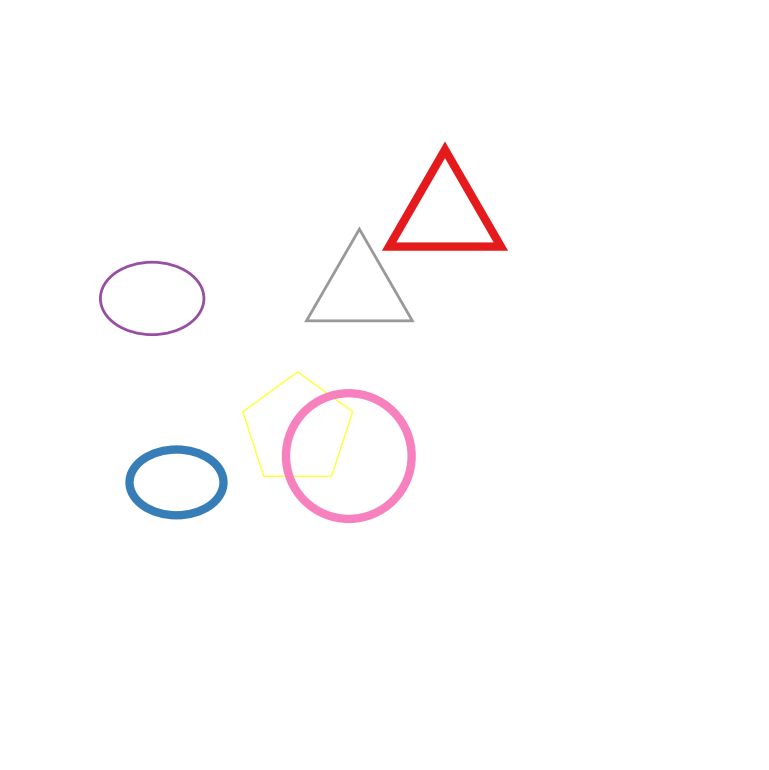[{"shape": "triangle", "thickness": 3, "radius": 0.42, "center": [0.578, 0.722]}, {"shape": "oval", "thickness": 3, "radius": 0.31, "center": [0.229, 0.373]}, {"shape": "oval", "thickness": 1, "radius": 0.34, "center": [0.198, 0.612]}, {"shape": "pentagon", "thickness": 0.5, "radius": 0.37, "center": [0.387, 0.442]}, {"shape": "circle", "thickness": 3, "radius": 0.41, "center": [0.453, 0.408]}, {"shape": "triangle", "thickness": 1, "radius": 0.4, "center": [0.467, 0.623]}]